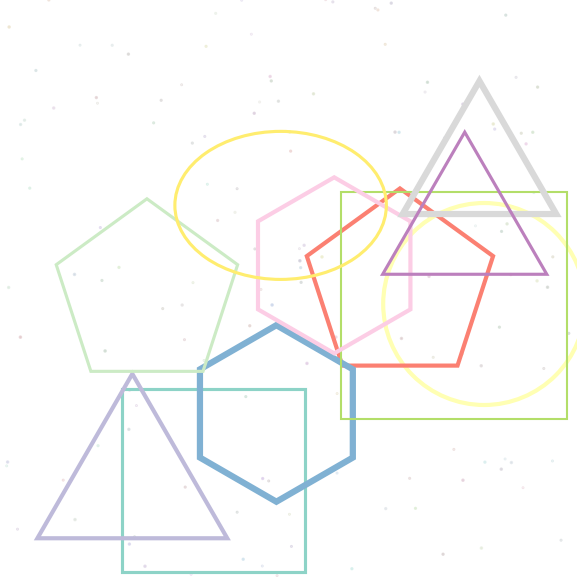[{"shape": "square", "thickness": 1.5, "radius": 0.79, "center": [0.369, 0.167]}, {"shape": "circle", "thickness": 2, "radius": 0.87, "center": [0.838, 0.473]}, {"shape": "triangle", "thickness": 2, "radius": 0.95, "center": [0.229, 0.162]}, {"shape": "pentagon", "thickness": 2, "radius": 0.85, "center": [0.693, 0.503]}, {"shape": "hexagon", "thickness": 3, "radius": 0.76, "center": [0.479, 0.283]}, {"shape": "square", "thickness": 1, "radius": 0.98, "center": [0.786, 0.47]}, {"shape": "hexagon", "thickness": 2, "radius": 0.76, "center": [0.579, 0.54]}, {"shape": "triangle", "thickness": 3, "radius": 0.77, "center": [0.83, 0.705]}, {"shape": "triangle", "thickness": 1.5, "radius": 0.82, "center": [0.805, 0.606]}, {"shape": "pentagon", "thickness": 1.5, "radius": 0.83, "center": [0.254, 0.49]}, {"shape": "oval", "thickness": 1.5, "radius": 0.92, "center": [0.486, 0.643]}]